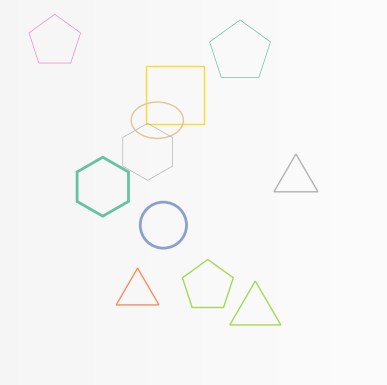[{"shape": "hexagon", "thickness": 2, "radius": 0.38, "center": [0.265, 0.515]}, {"shape": "pentagon", "thickness": 0.5, "radius": 0.41, "center": [0.62, 0.866]}, {"shape": "triangle", "thickness": 1, "radius": 0.32, "center": [0.355, 0.24]}, {"shape": "circle", "thickness": 2, "radius": 0.3, "center": [0.422, 0.415]}, {"shape": "pentagon", "thickness": 0.5, "radius": 0.35, "center": [0.141, 0.893]}, {"shape": "pentagon", "thickness": 1, "radius": 0.34, "center": [0.536, 0.257]}, {"shape": "triangle", "thickness": 1, "radius": 0.38, "center": [0.659, 0.194]}, {"shape": "square", "thickness": 1, "radius": 0.38, "center": [0.453, 0.754]}, {"shape": "oval", "thickness": 1, "radius": 0.34, "center": [0.406, 0.688]}, {"shape": "triangle", "thickness": 1, "radius": 0.33, "center": [0.764, 0.535]}, {"shape": "hexagon", "thickness": 0.5, "radius": 0.37, "center": [0.381, 0.606]}]